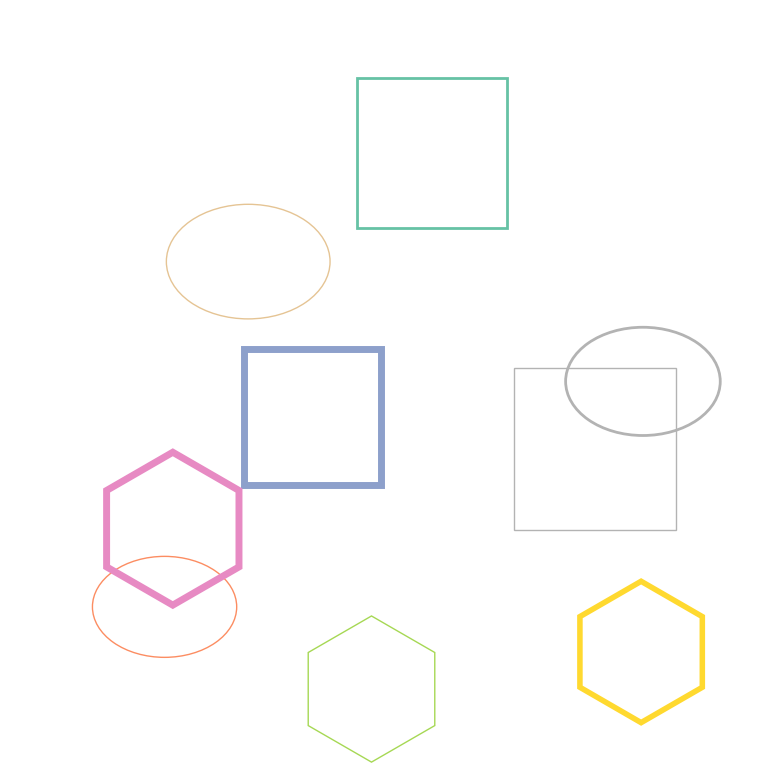[{"shape": "square", "thickness": 1, "radius": 0.49, "center": [0.561, 0.801]}, {"shape": "oval", "thickness": 0.5, "radius": 0.47, "center": [0.214, 0.212]}, {"shape": "square", "thickness": 2.5, "radius": 0.44, "center": [0.406, 0.458]}, {"shape": "hexagon", "thickness": 2.5, "radius": 0.5, "center": [0.224, 0.313]}, {"shape": "hexagon", "thickness": 0.5, "radius": 0.47, "center": [0.482, 0.105]}, {"shape": "hexagon", "thickness": 2, "radius": 0.46, "center": [0.833, 0.153]}, {"shape": "oval", "thickness": 0.5, "radius": 0.53, "center": [0.322, 0.66]}, {"shape": "oval", "thickness": 1, "radius": 0.5, "center": [0.835, 0.505]}, {"shape": "square", "thickness": 0.5, "radius": 0.53, "center": [0.772, 0.417]}]